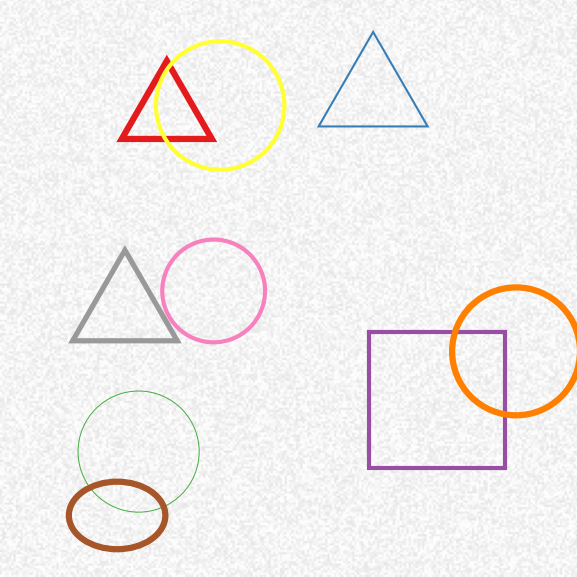[{"shape": "triangle", "thickness": 3, "radius": 0.45, "center": [0.289, 0.804]}, {"shape": "triangle", "thickness": 1, "radius": 0.55, "center": [0.646, 0.835]}, {"shape": "circle", "thickness": 0.5, "radius": 0.52, "center": [0.24, 0.217]}, {"shape": "square", "thickness": 2, "radius": 0.59, "center": [0.757, 0.307]}, {"shape": "circle", "thickness": 3, "radius": 0.55, "center": [0.894, 0.391]}, {"shape": "circle", "thickness": 2, "radius": 0.56, "center": [0.381, 0.816]}, {"shape": "oval", "thickness": 3, "radius": 0.42, "center": [0.203, 0.107]}, {"shape": "circle", "thickness": 2, "radius": 0.44, "center": [0.37, 0.495]}, {"shape": "triangle", "thickness": 2.5, "radius": 0.52, "center": [0.216, 0.461]}]